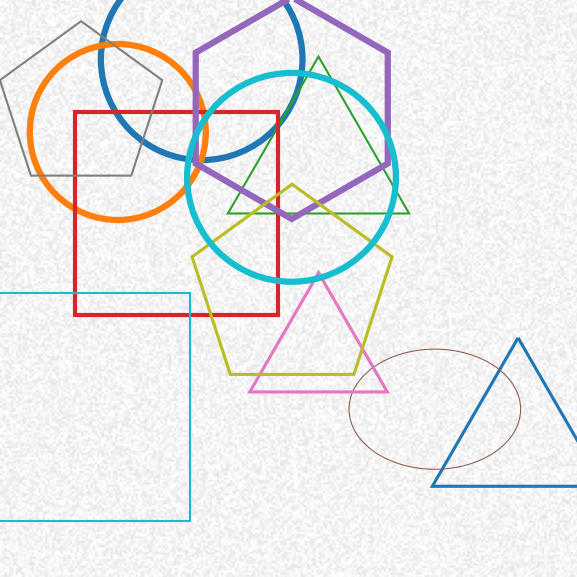[{"shape": "circle", "thickness": 3, "radius": 0.87, "center": [0.349, 0.896]}, {"shape": "triangle", "thickness": 1.5, "radius": 0.86, "center": [0.897, 0.243]}, {"shape": "circle", "thickness": 3, "radius": 0.76, "center": [0.204, 0.771]}, {"shape": "triangle", "thickness": 1, "radius": 0.91, "center": [0.552, 0.72]}, {"shape": "square", "thickness": 2, "radius": 0.88, "center": [0.306, 0.629]}, {"shape": "hexagon", "thickness": 3, "radius": 0.96, "center": [0.505, 0.812]}, {"shape": "oval", "thickness": 0.5, "radius": 0.74, "center": [0.753, 0.291]}, {"shape": "triangle", "thickness": 1.5, "radius": 0.69, "center": [0.552, 0.389]}, {"shape": "pentagon", "thickness": 1, "radius": 0.74, "center": [0.14, 0.815]}, {"shape": "pentagon", "thickness": 1.5, "radius": 0.91, "center": [0.506, 0.498]}, {"shape": "circle", "thickness": 3, "radius": 0.9, "center": [0.505, 0.692]}, {"shape": "square", "thickness": 1, "radius": 0.99, "center": [0.132, 0.294]}]